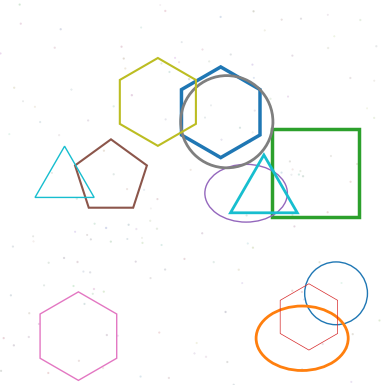[{"shape": "circle", "thickness": 1, "radius": 0.41, "center": [0.873, 0.238]}, {"shape": "hexagon", "thickness": 2.5, "radius": 0.59, "center": [0.573, 0.708]}, {"shape": "oval", "thickness": 2, "radius": 0.6, "center": [0.785, 0.121]}, {"shape": "square", "thickness": 2.5, "radius": 0.57, "center": [0.82, 0.551]}, {"shape": "hexagon", "thickness": 0.5, "radius": 0.43, "center": [0.802, 0.177]}, {"shape": "oval", "thickness": 1, "radius": 0.54, "center": [0.639, 0.498]}, {"shape": "pentagon", "thickness": 1.5, "radius": 0.49, "center": [0.288, 0.54]}, {"shape": "hexagon", "thickness": 1, "radius": 0.57, "center": [0.204, 0.127]}, {"shape": "circle", "thickness": 2, "radius": 0.6, "center": [0.589, 0.684]}, {"shape": "hexagon", "thickness": 1.5, "radius": 0.57, "center": [0.41, 0.735]}, {"shape": "triangle", "thickness": 2, "radius": 0.5, "center": [0.685, 0.497]}, {"shape": "triangle", "thickness": 1, "radius": 0.44, "center": [0.168, 0.532]}]